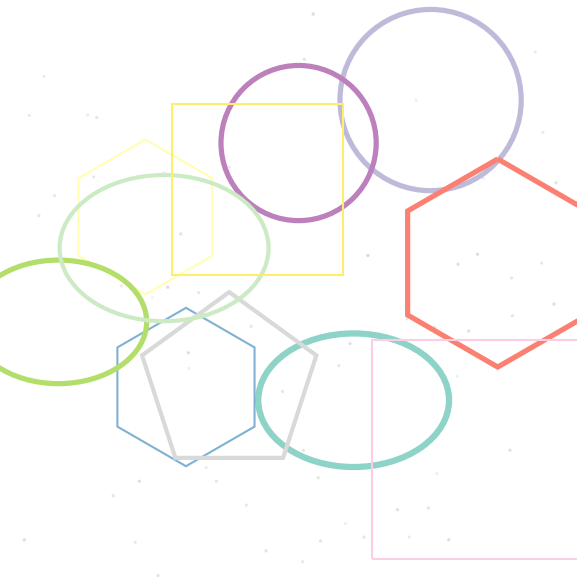[{"shape": "oval", "thickness": 3, "radius": 0.83, "center": [0.612, 0.306]}, {"shape": "hexagon", "thickness": 1, "radius": 0.67, "center": [0.252, 0.623]}, {"shape": "circle", "thickness": 2.5, "radius": 0.78, "center": [0.746, 0.826]}, {"shape": "hexagon", "thickness": 2.5, "radius": 0.9, "center": [0.862, 0.544]}, {"shape": "hexagon", "thickness": 1, "radius": 0.69, "center": [0.322, 0.329]}, {"shape": "oval", "thickness": 2.5, "radius": 0.76, "center": [0.101, 0.442]}, {"shape": "square", "thickness": 1, "radius": 0.95, "center": [0.834, 0.221]}, {"shape": "pentagon", "thickness": 2, "radius": 0.79, "center": [0.397, 0.335]}, {"shape": "circle", "thickness": 2.5, "radius": 0.67, "center": [0.517, 0.751]}, {"shape": "oval", "thickness": 2, "radius": 0.9, "center": [0.284, 0.569]}, {"shape": "square", "thickness": 1, "radius": 0.74, "center": [0.446, 0.671]}]